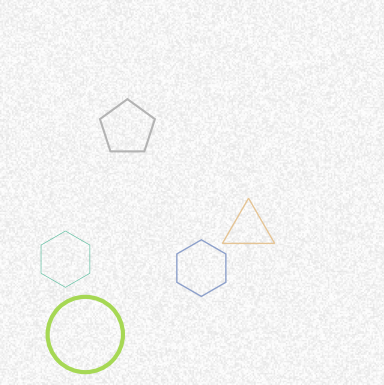[{"shape": "hexagon", "thickness": 0.5, "radius": 0.37, "center": [0.17, 0.327]}, {"shape": "hexagon", "thickness": 1, "radius": 0.37, "center": [0.523, 0.304]}, {"shape": "circle", "thickness": 3, "radius": 0.49, "center": [0.222, 0.131]}, {"shape": "triangle", "thickness": 1, "radius": 0.39, "center": [0.646, 0.407]}, {"shape": "pentagon", "thickness": 1.5, "radius": 0.37, "center": [0.331, 0.668]}]